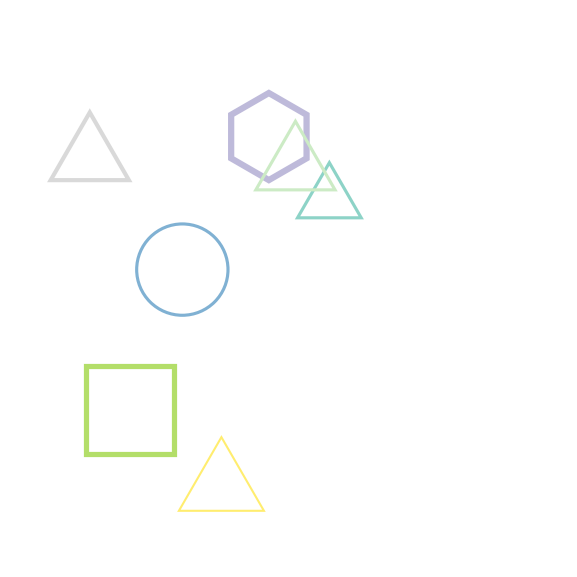[{"shape": "triangle", "thickness": 1.5, "radius": 0.32, "center": [0.57, 0.654]}, {"shape": "hexagon", "thickness": 3, "radius": 0.38, "center": [0.466, 0.763]}, {"shape": "circle", "thickness": 1.5, "radius": 0.4, "center": [0.316, 0.532]}, {"shape": "square", "thickness": 2.5, "radius": 0.38, "center": [0.225, 0.289]}, {"shape": "triangle", "thickness": 2, "radius": 0.39, "center": [0.155, 0.726]}, {"shape": "triangle", "thickness": 1.5, "radius": 0.4, "center": [0.512, 0.71]}, {"shape": "triangle", "thickness": 1, "radius": 0.42, "center": [0.383, 0.157]}]